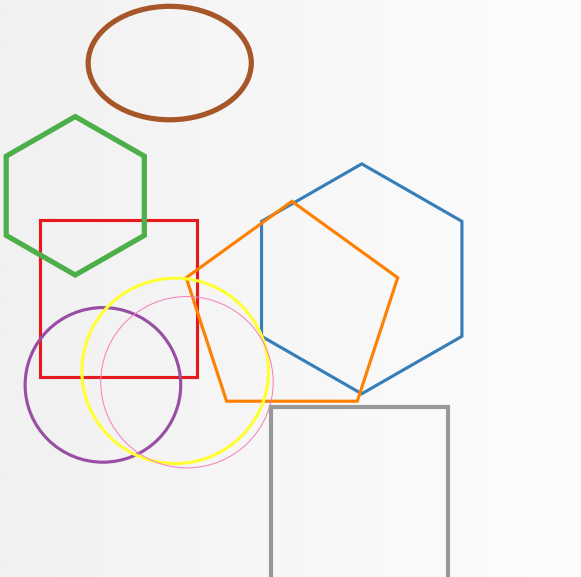[{"shape": "square", "thickness": 1.5, "radius": 0.68, "center": [0.204, 0.483]}, {"shape": "hexagon", "thickness": 1.5, "radius": 1.0, "center": [0.622, 0.516]}, {"shape": "hexagon", "thickness": 2.5, "radius": 0.69, "center": [0.129, 0.66]}, {"shape": "circle", "thickness": 1.5, "radius": 0.67, "center": [0.177, 0.333]}, {"shape": "pentagon", "thickness": 1.5, "radius": 0.96, "center": [0.502, 0.459]}, {"shape": "circle", "thickness": 1.5, "radius": 0.8, "center": [0.301, 0.357]}, {"shape": "oval", "thickness": 2.5, "radius": 0.7, "center": [0.292, 0.89]}, {"shape": "circle", "thickness": 0.5, "radius": 0.74, "center": [0.322, 0.337]}, {"shape": "square", "thickness": 2, "radius": 0.76, "center": [0.619, 0.142]}]